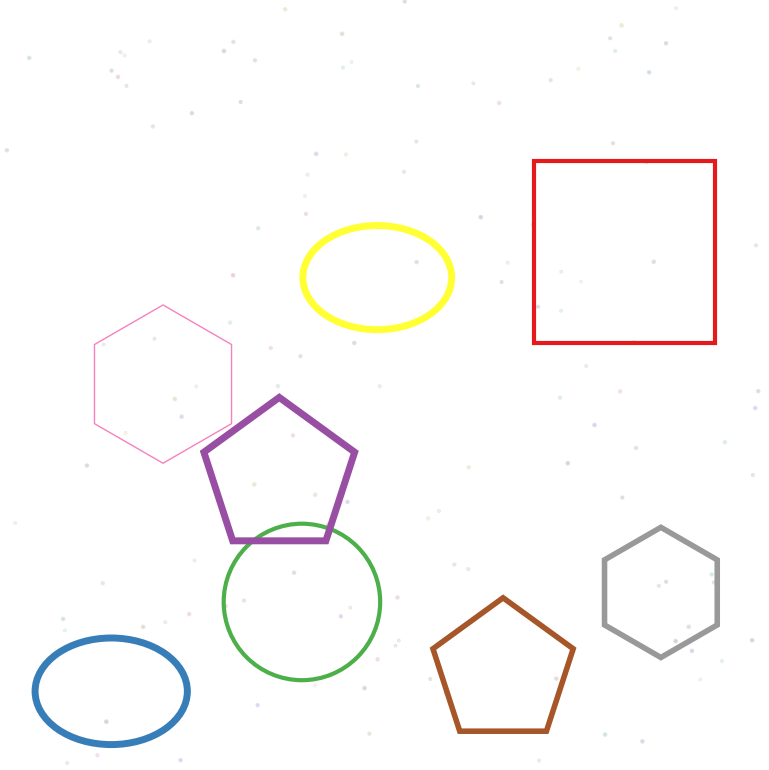[{"shape": "square", "thickness": 1.5, "radius": 0.59, "center": [0.811, 0.673]}, {"shape": "oval", "thickness": 2.5, "radius": 0.49, "center": [0.144, 0.102]}, {"shape": "circle", "thickness": 1.5, "radius": 0.51, "center": [0.392, 0.218]}, {"shape": "pentagon", "thickness": 2.5, "radius": 0.51, "center": [0.363, 0.381]}, {"shape": "oval", "thickness": 2.5, "radius": 0.48, "center": [0.49, 0.639]}, {"shape": "pentagon", "thickness": 2, "radius": 0.48, "center": [0.653, 0.128]}, {"shape": "hexagon", "thickness": 0.5, "radius": 0.51, "center": [0.212, 0.501]}, {"shape": "hexagon", "thickness": 2, "radius": 0.42, "center": [0.858, 0.231]}]